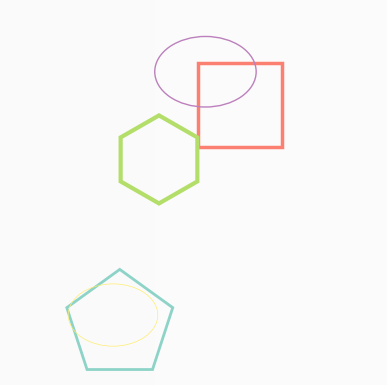[{"shape": "pentagon", "thickness": 2, "radius": 0.72, "center": [0.309, 0.156]}, {"shape": "square", "thickness": 2.5, "radius": 0.54, "center": [0.619, 0.727]}, {"shape": "hexagon", "thickness": 3, "radius": 0.57, "center": [0.41, 0.586]}, {"shape": "oval", "thickness": 1, "radius": 0.65, "center": [0.53, 0.814]}, {"shape": "oval", "thickness": 0.5, "radius": 0.58, "center": [0.292, 0.182]}]